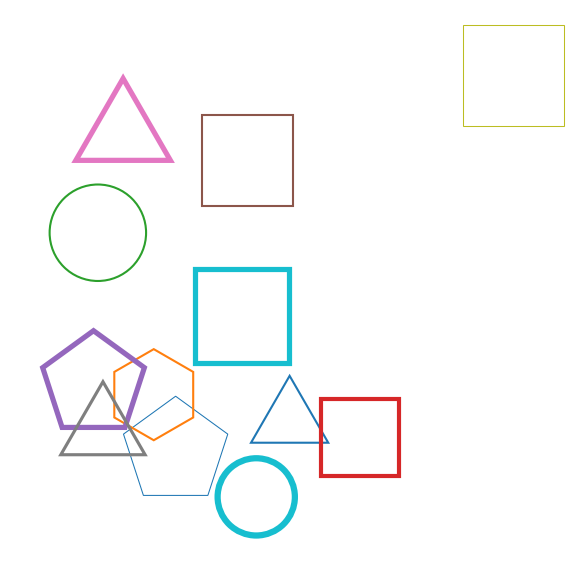[{"shape": "triangle", "thickness": 1, "radius": 0.39, "center": [0.502, 0.271]}, {"shape": "pentagon", "thickness": 0.5, "radius": 0.47, "center": [0.304, 0.218]}, {"shape": "hexagon", "thickness": 1, "radius": 0.39, "center": [0.266, 0.316]}, {"shape": "circle", "thickness": 1, "radius": 0.42, "center": [0.169, 0.596]}, {"shape": "square", "thickness": 2, "radius": 0.34, "center": [0.623, 0.241]}, {"shape": "pentagon", "thickness": 2.5, "radius": 0.46, "center": [0.162, 0.334]}, {"shape": "square", "thickness": 1, "radius": 0.39, "center": [0.428, 0.721]}, {"shape": "triangle", "thickness": 2.5, "radius": 0.47, "center": [0.213, 0.769]}, {"shape": "triangle", "thickness": 1.5, "radius": 0.42, "center": [0.178, 0.254]}, {"shape": "square", "thickness": 0.5, "radius": 0.44, "center": [0.889, 0.869]}, {"shape": "circle", "thickness": 3, "radius": 0.33, "center": [0.444, 0.139]}, {"shape": "square", "thickness": 2.5, "radius": 0.41, "center": [0.419, 0.452]}]